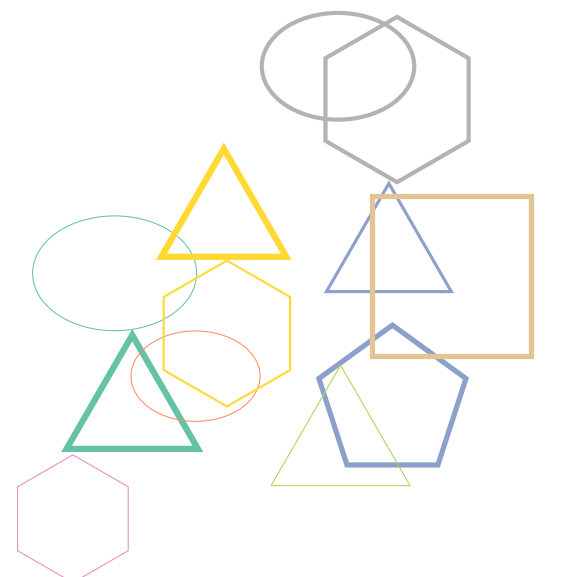[{"shape": "triangle", "thickness": 3, "radius": 0.66, "center": [0.229, 0.288]}, {"shape": "oval", "thickness": 0.5, "radius": 0.71, "center": [0.198, 0.526]}, {"shape": "oval", "thickness": 0.5, "radius": 0.56, "center": [0.339, 0.348]}, {"shape": "triangle", "thickness": 1.5, "radius": 0.62, "center": [0.673, 0.557]}, {"shape": "pentagon", "thickness": 2.5, "radius": 0.67, "center": [0.68, 0.302]}, {"shape": "hexagon", "thickness": 0.5, "radius": 0.55, "center": [0.126, 0.101]}, {"shape": "triangle", "thickness": 0.5, "radius": 0.69, "center": [0.59, 0.228]}, {"shape": "triangle", "thickness": 3, "radius": 0.62, "center": [0.388, 0.617]}, {"shape": "hexagon", "thickness": 1, "radius": 0.63, "center": [0.393, 0.422]}, {"shape": "square", "thickness": 2.5, "radius": 0.69, "center": [0.782, 0.521]}, {"shape": "hexagon", "thickness": 2, "radius": 0.72, "center": [0.688, 0.827]}, {"shape": "oval", "thickness": 2, "radius": 0.66, "center": [0.585, 0.884]}]